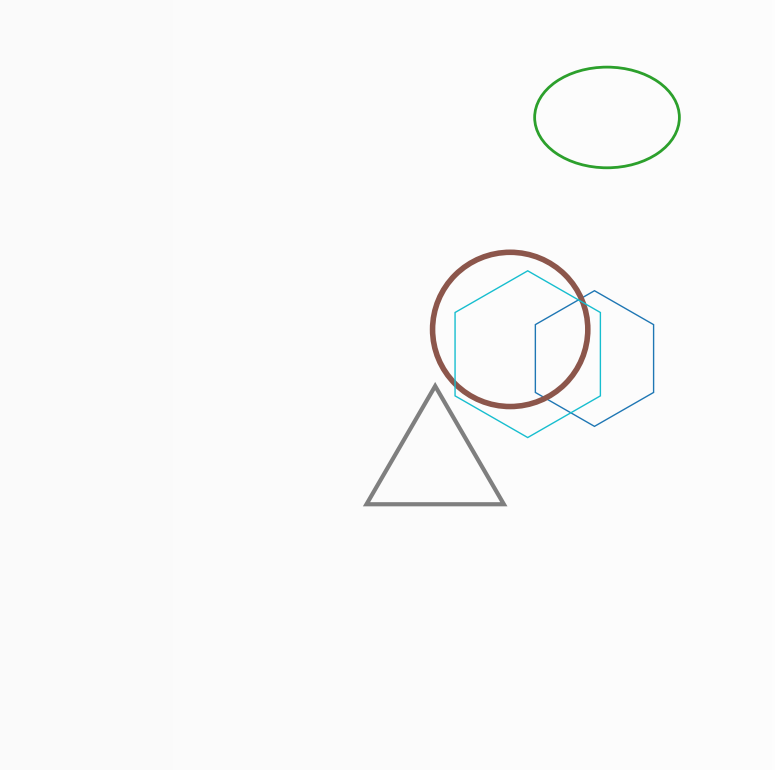[{"shape": "hexagon", "thickness": 0.5, "radius": 0.44, "center": [0.767, 0.534]}, {"shape": "oval", "thickness": 1, "radius": 0.47, "center": [0.783, 0.847]}, {"shape": "circle", "thickness": 2, "radius": 0.5, "center": [0.658, 0.572]}, {"shape": "triangle", "thickness": 1.5, "radius": 0.51, "center": [0.562, 0.396]}, {"shape": "hexagon", "thickness": 0.5, "radius": 0.54, "center": [0.681, 0.54]}]